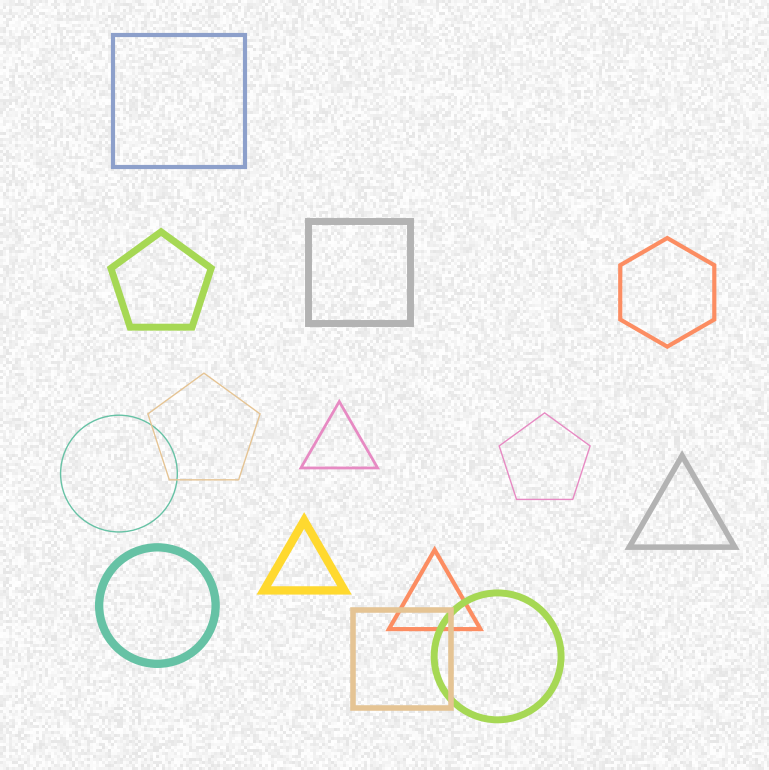[{"shape": "circle", "thickness": 3, "radius": 0.38, "center": [0.204, 0.214]}, {"shape": "circle", "thickness": 0.5, "radius": 0.38, "center": [0.154, 0.385]}, {"shape": "triangle", "thickness": 1.5, "radius": 0.34, "center": [0.565, 0.217]}, {"shape": "hexagon", "thickness": 1.5, "radius": 0.35, "center": [0.867, 0.62]}, {"shape": "square", "thickness": 1.5, "radius": 0.43, "center": [0.233, 0.869]}, {"shape": "pentagon", "thickness": 0.5, "radius": 0.31, "center": [0.707, 0.402]}, {"shape": "triangle", "thickness": 1, "radius": 0.29, "center": [0.441, 0.421]}, {"shape": "circle", "thickness": 2.5, "radius": 0.41, "center": [0.646, 0.148]}, {"shape": "pentagon", "thickness": 2.5, "radius": 0.34, "center": [0.209, 0.63]}, {"shape": "triangle", "thickness": 3, "radius": 0.3, "center": [0.395, 0.264]}, {"shape": "pentagon", "thickness": 0.5, "radius": 0.38, "center": [0.265, 0.439]}, {"shape": "square", "thickness": 2, "radius": 0.32, "center": [0.522, 0.144]}, {"shape": "triangle", "thickness": 2, "radius": 0.4, "center": [0.886, 0.329]}, {"shape": "square", "thickness": 2.5, "radius": 0.33, "center": [0.466, 0.647]}]